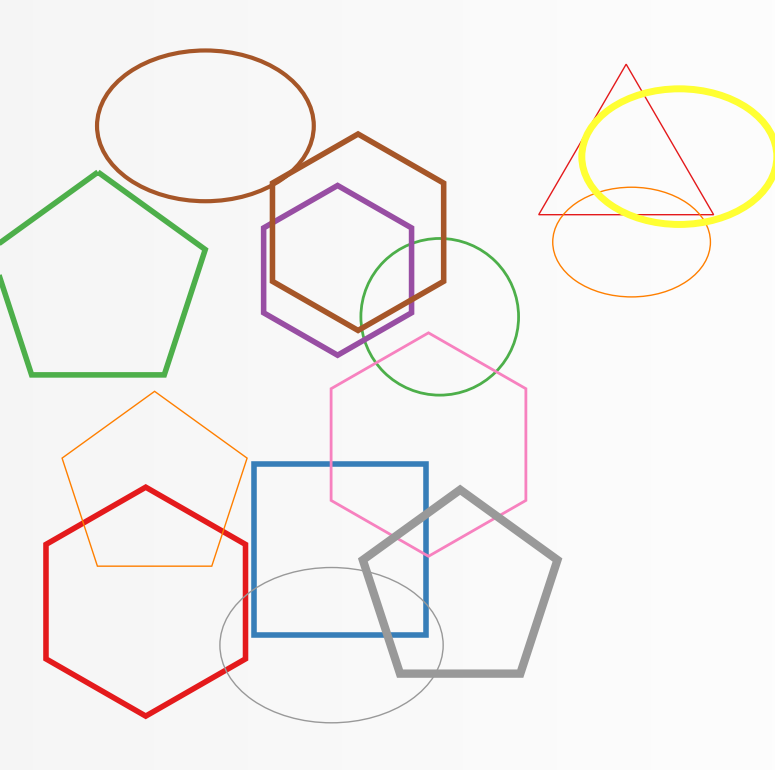[{"shape": "hexagon", "thickness": 2, "radius": 0.74, "center": [0.188, 0.219]}, {"shape": "triangle", "thickness": 0.5, "radius": 0.65, "center": [0.808, 0.786]}, {"shape": "square", "thickness": 2, "radius": 0.55, "center": [0.439, 0.286]}, {"shape": "pentagon", "thickness": 2, "radius": 0.73, "center": [0.126, 0.631]}, {"shape": "circle", "thickness": 1, "radius": 0.51, "center": [0.567, 0.589]}, {"shape": "hexagon", "thickness": 2, "radius": 0.55, "center": [0.436, 0.649]}, {"shape": "pentagon", "thickness": 0.5, "radius": 0.63, "center": [0.199, 0.366]}, {"shape": "oval", "thickness": 0.5, "radius": 0.51, "center": [0.815, 0.686]}, {"shape": "oval", "thickness": 2.5, "radius": 0.63, "center": [0.877, 0.797]}, {"shape": "oval", "thickness": 1.5, "radius": 0.7, "center": [0.265, 0.837]}, {"shape": "hexagon", "thickness": 2, "radius": 0.64, "center": [0.462, 0.698]}, {"shape": "hexagon", "thickness": 1, "radius": 0.73, "center": [0.553, 0.423]}, {"shape": "pentagon", "thickness": 3, "radius": 0.66, "center": [0.594, 0.232]}, {"shape": "oval", "thickness": 0.5, "radius": 0.72, "center": [0.428, 0.162]}]